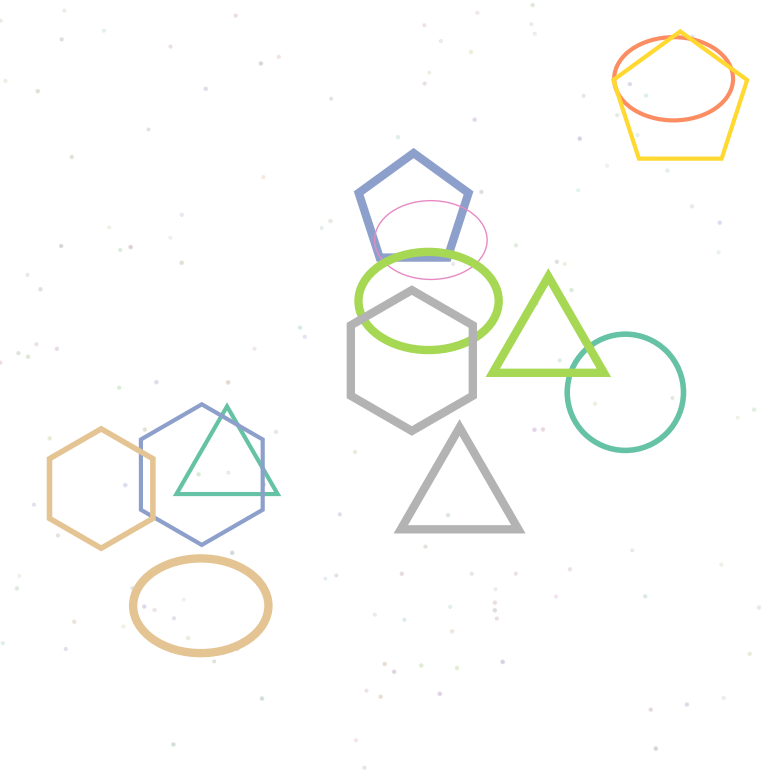[{"shape": "circle", "thickness": 2, "radius": 0.38, "center": [0.812, 0.491]}, {"shape": "triangle", "thickness": 1.5, "radius": 0.38, "center": [0.295, 0.396]}, {"shape": "oval", "thickness": 1.5, "radius": 0.39, "center": [0.875, 0.898]}, {"shape": "pentagon", "thickness": 3, "radius": 0.38, "center": [0.537, 0.726]}, {"shape": "hexagon", "thickness": 1.5, "radius": 0.46, "center": [0.262, 0.384]}, {"shape": "oval", "thickness": 0.5, "radius": 0.37, "center": [0.56, 0.688]}, {"shape": "oval", "thickness": 3, "radius": 0.46, "center": [0.557, 0.609]}, {"shape": "triangle", "thickness": 3, "radius": 0.42, "center": [0.712, 0.558]}, {"shape": "pentagon", "thickness": 1.5, "radius": 0.46, "center": [0.883, 0.868]}, {"shape": "oval", "thickness": 3, "radius": 0.44, "center": [0.261, 0.213]}, {"shape": "hexagon", "thickness": 2, "radius": 0.39, "center": [0.131, 0.366]}, {"shape": "triangle", "thickness": 3, "radius": 0.44, "center": [0.597, 0.357]}, {"shape": "hexagon", "thickness": 3, "radius": 0.46, "center": [0.535, 0.532]}]